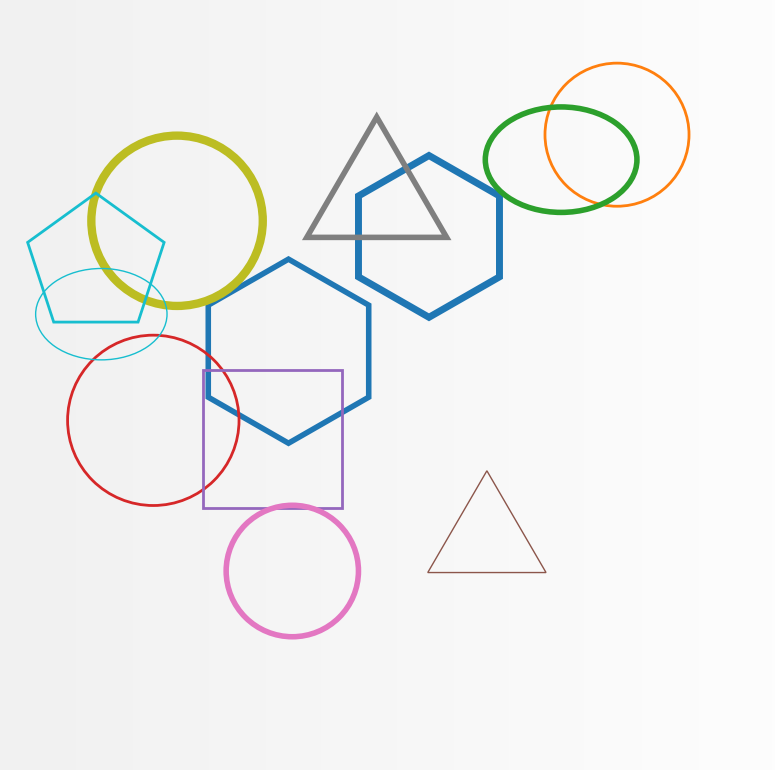[{"shape": "hexagon", "thickness": 2.5, "radius": 0.53, "center": [0.554, 0.693]}, {"shape": "hexagon", "thickness": 2, "radius": 0.6, "center": [0.372, 0.544]}, {"shape": "circle", "thickness": 1, "radius": 0.46, "center": [0.796, 0.825]}, {"shape": "oval", "thickness": 2, "radius": 0.49, "center": [0.724, 0.793]}, {"shape": "circle", "thickness": 1, "radius": 0.55, "center": [0.198, 0.454]}, {"shape": "square", "thickness": 1, "radius": 0.45, "center": [0.351, 0.429]}, {"shape": "triangle", "thickness": 0.5, "radius": 0.44, "center": [0.628, 0.3]}, {"shape": "circle", "thickness": 2, "radius": 0.43, "center": [0.377, 0.258]}, {"shape": "triangle", "thickness": 2, "radius": 0.52, "center": [0.486, 0.744]}, {"shape": "circle", "thickness": 3, "radius": 0.55, "center": [0.228, 0.713]}, {"shape": "oval", "thickness": 0.5, "radius": 0.42, "center": [0.131, 0.592]}, {"shape": "pentagon", "thickness": 1, "radius": 0.46, "center": [0.124, 0.657]}]